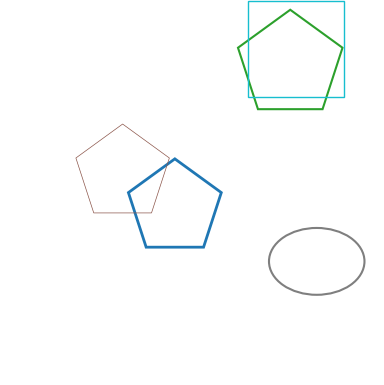[{"shape": "pentagon", "thickness": 2, "radius": 0.63, "center": [0.454, 0.461]}, {"shape": "pentagon", "thickness": 1.5, "radius": 0.71, "center": [0.754, 0.832]}, {"shape": "pentagon", "thickness": 0.5, "radius": 0.64, "center": [0.319, 0.55]}, {"shape": "oval", "thickness": 1.5, "radius": 0.62, "center": [0.823, 0.321]}, {"shape": "square", "thickness": 1, "radius": 0.62, "center": [0.769, 0.873]}]